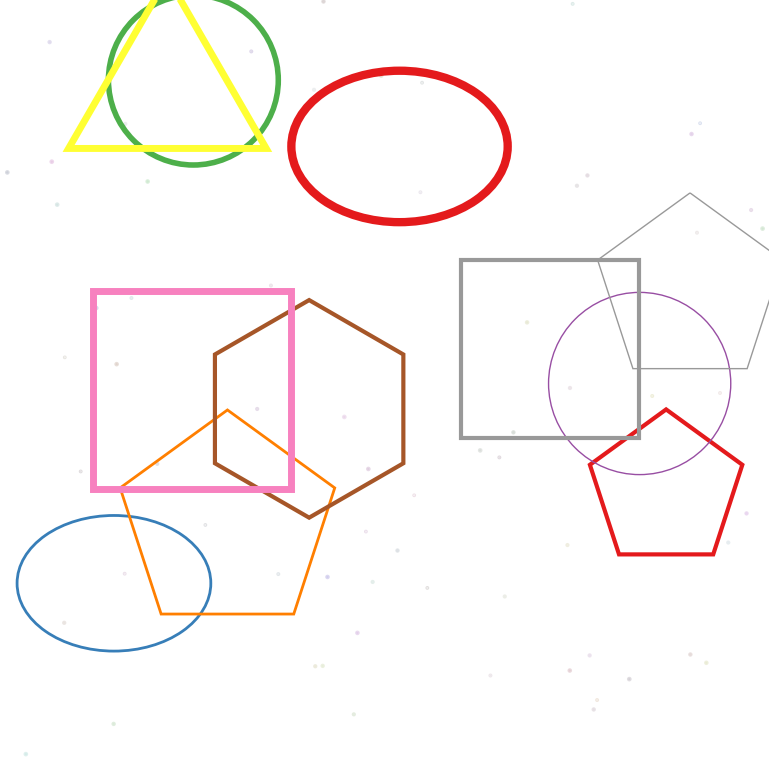[{"shape": "oval", "thickness": 3, "radius": 0.7, "center": [0.519, 0.81]}, {"shape": "pentagon", "thickness": 1.5, "radius": 0.52, "center": [0.865, 0.364]}, {"shape": "oval", "thickness": 1, "radius": 0.63, "center": [0.148, 0.242]}, {"shape": "circle", "thickness": 2, "radius": 0.55, "center": [0.251, 0.896]}, {"shape": "circle", "thickness": 0.5, "radius": 0.59, "center": [0.831, 0.502]}, {"shape": "pentagon", "thickness": 1, "radius": 0.73, "center": [0.295, 0.321]}, {"shape": "triangle", "thickness": 2.5, "radius": 0.74, "center": [0.217, 0.881]}, {"shape": "hexagon", "thickness": 1.5, "radius": 0.71, "center": [0.401, 0.469]}, {"shape": "square", "thickness": 2.5, "radius": 0.64, "center": [0.249, 0.494]}, {"shape": "pentagon", "thickness": 0.5, "radius": 0.63, "center": [0.896, 0.623]}, {"shape": "square", "thickness": 1.5, "radius": 0.58, "center": [0.715, 0.547]}]